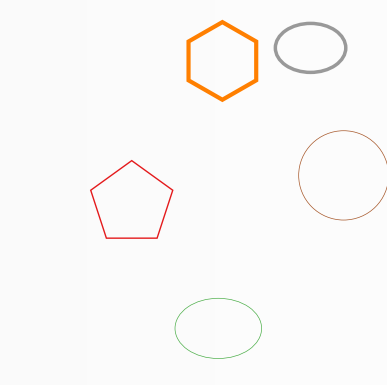[{"shape": "pentagon", "thickness": 1, "radius": 0.56, "center": [0.34, 0.471]}, {"shape": "oval", "thickness": 0.5, "radius": 0.56, "center": [0.563, 0.147]}, {"shape": "hexagon", "thickness": 3, "radius": 0.5, "center": [0.574, 0.842]}, {"shape": "circle", "thickness": 0.5, "radius": 0.58, "center": [0.887, 0.544]}, {"shape": "oval", "thickness": 2.5, "radius": 0.45, "center": [0.801, 0.876]}]